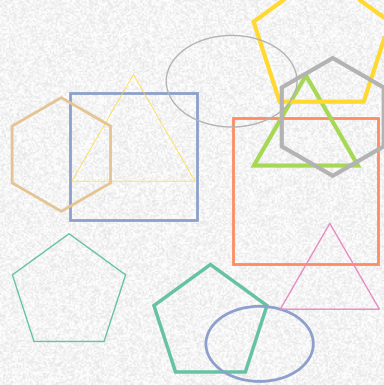[{"shape": "pentagon", "thickness": 1, "radius": 0.77, "center": [0.179, 0.238]}, {"shape": "pentagon", "thickness": 2.5, "radius": 0.77, "center": [0.547, 0.159]}, {"shape": "square", "thickness": 2, "radius": 0.94, "center": [0.793, 0.504]}, {"shape": "oval", "thickness": 2, "radius": 0.7, "center": [0.674, 0.107]}, {"shape": "square", "thickness": 2, "radius": 0.83, "center": [0.346, 0.594]}, {"shape": "triangle", "thickness": 1, "radius": 0.74, "center": [0.857, 0.271]}, {"shape": "triangle", "thickness": 3, "radius": 0.78, "center": [0.795, 0.648]}, {"shape": "pentagon", "thickness": 3, "radius": 0.93, "center": [0.836, 0.886]}, {"shape": "triangle", "thickness": 0.5, "radius": 0.92, "center": [0.347, 0.622]}, {"shape": "hexagon", "thickness": 2, "radius": 0.74, "center": [0.159, 0.599]}, {"shape": "hexagon", "thickness": 3, "radius": 0.76, "center": [0.864, 0.696]}, {"shape": "oval", "thickness": 1, "radius": 0.85, "center": [0.602, 0.789]}]